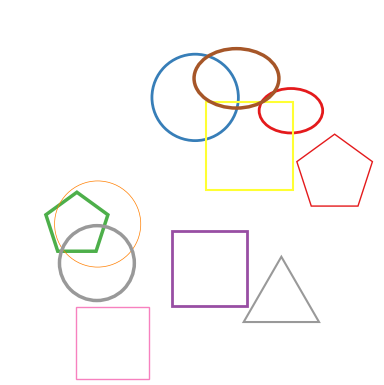[{"shape": "oval", "thickness": 2, "radius": 0.41, "center": [0.756, 0.712]}, {"shape": "pentagon", "thickness": 1, "radius": 0.52, "center": [0.869, 0.548]}, {"shape": "circle", "thickness": 2, "radius": 0.56, "center": [0.507, 0.747]}, {"shape": "pentagon", "thickness": 2.5, "radius": 0.42, "center": [0.2, 0.416]}, {"shape": "square", "thickness": 2, "radius": 0.49, "center": [0.544, 0.302]}, {"shape": "circle", "thickness": 0.5, "radius": 0.56, "center": [0.254, 0.418]}, {"shape": "square", "thickness": 1.5, "radius": 0.57, "center": [0.648, 0.62]}, {"shape": "oval", "thickness": 2.5, "radius": 0.55, "center": [0.614, 0.796]}, {"shape": "square", "thickness": 1, "radius": 0.47, "center": [0.292, 0.109]}, {"shape": "circle", "thickness": 2.5, "radius": 0.49, "center": [0.252, 0.317]}, {"shape": "triangle", "thickness": 1.5, "radius": 0.57, "center": [0.731, 0.22]}]